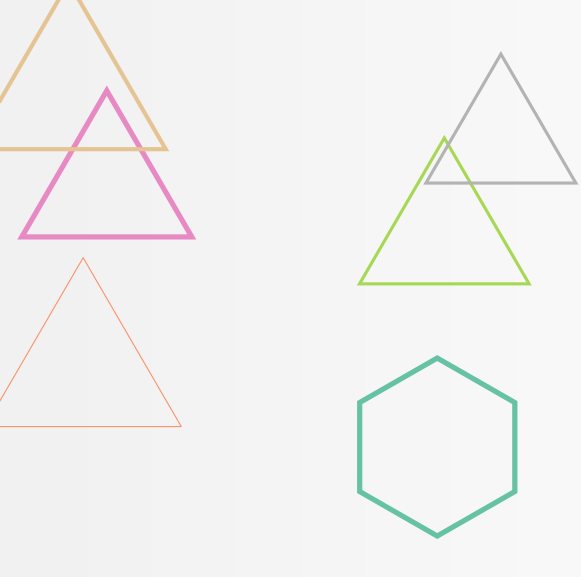[{"shape": "hexagon", "thickness": 2.5, "radius": 0.77, "center": [0.752, 0.225]}, {"shape": "triangle", "thickness": 0.5, "radius": 0.98, "center": [0.143, 0.358]}, {"shape": "triangle", "thickness": 2.5, "radius": 0.84, "center": [0.184, 0.673]}, {"shape": "triangle", "thickness": 1.5, "radius": 0.84, "center": [0.764, 0.592]}, {"shape": "triangle", "thickness": 2, "radius": 0.96, "center": [0.118, 0.837]}, {"shape": "triangle", "thickness": 1.5, "radius": 0.74, "center": [0.862, 0.757]}]